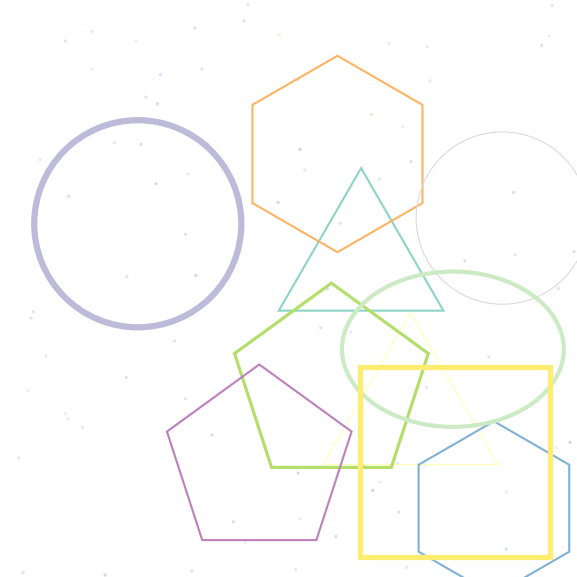[{"shape": "triangle", "thickness": 1, "radius": 0.82, "center": [0.625, 0.543]}, {"shape": "triangle", "thickness": 0.5, "radius": 0.87, "center": [0.711, 0.282]}, {"shape": "circle", "thickness": 3, "radius": 0.9, "center": [0.239, 0.612]}, {"shape": "hexagon", "thickness": 1, "radius": 0.75, "center": [0.855, 0.119]}, {"shape": "hexagon", "thickness": 1, "radius": 0.85, "center": [0.584, 0.733]}, {"shape": "pentagon", "thickness": 1.5, "radius": 0.88, "center": [0.574, 0.333]}, {"shape": "circle", "thickness": 0.5, "radius": 0.75, "center": [0.87, 0.622]}, {"shape": "pentagon", "thickness": 1, "radius": 0.84, "center": [0.449, 0.2]}, {"shape": "oval", "thickness": 2, "radius": 0.96, "center": [0.784, 0.394]}, {"shape": "square", "thickness": 2.5, "radius": 0.82, "center": [0.787, 0.2]}]